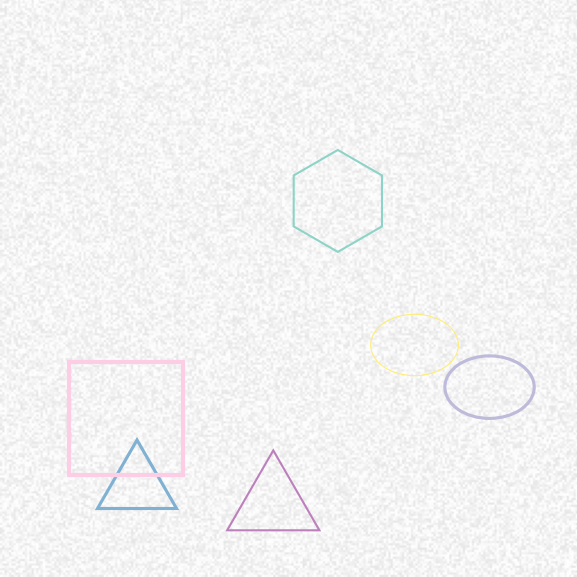[{"shape": "hexagon", "thickness": 1, "radius": 0.44, "center": [0.585, 0.651]}, {"shape": "oval", "thickness": 1.5, "radius": 0.39, "center": [0.848, 0.329]}, {"shape": "triangle", "thickness": 1.5, "radius": 0.4, "center": [0.237, 0.158]}, {"shape": "square", "thickness": 2, "radius": 0.49, "center": [0.218, 0.274]}, {"shape": "triangle", "thickness": 1, "radius": 0.46, "center": [0.473, 0.127]}, {"shape": "oval", "thickness": 0.5, "radius": 0.38, "center": [0.718, 0.402]}]